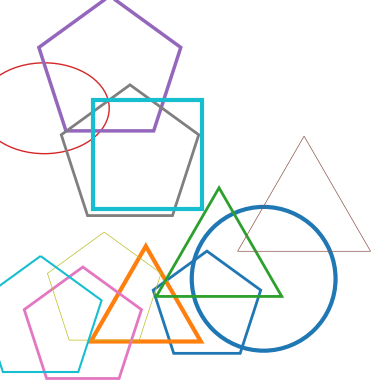[{"shape": "pentagon", "thickness": 2, "radius": 0.73, "center": [0.538, 0.201]}, {"shape": "circle", "thickness": 3, "radius": 0.93, "center": [0.685, 0.276]}, {"shape": "triangle", "thickness": 3, "radius": 0.83, "center": [0.379, 0.195]}, {"shape": "triangle", "thickness": 2, "radius": 0.94, "center": [0.569, 0.324]}, {"shape": "oval", "thickness": 1, "radius": 0.84, "center": [0.115, 0.719]}, {"shape": "pentagon", "thickness": 2.5, "radius": 0.97, "center": [0.285, 0.817]}, {"shape": "triangle", "thickness": 0.5, "radius": 1.0, "center": [0.79, 0.447]}, {"shape": "pentagon", "thickness": 2, "radius": 0.8, "center": [0.215, 0.146]}, {"shape": "pentagon", "thickness": 2, "radius": 0.94, "center": [0.338, 0.592]}, {"shape": "pentagon", "thickness": 0.5, "radius": 0.78, "center": [0.271, 0.242]}, {"shape": "square", "thickness": 3, "radius": 0.71, "center": [0.383, 0.599]}, {"shape": "pentagon", "thickness": 1.5, "radius": 0.83, "center": [0.105, 0.168]}]